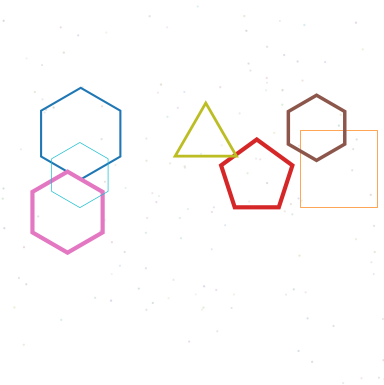[{"shape": "hexagon", "thickness": 1.5, "radius": 0.59, "center": [0.21, 0.653]}, {"shape": "square", "thickness": 0.5, "radius": 0.5, "center": [0.88, 0.562]}, {"shape": "pentagon", "thickness": 3, "radius": 0.49, "center": [0.667, 0.54]}, {"shape": "hexagon", "thickness": 2.5, "radius": 0.42, "center": [0.822, 0.668]}, {"shape": "hexagon", "thickness": 3, "radius": 0.53, "center": [0.175, 0.449]}, {"shape": "triangle", "thickness": 2, "radius": 0.46, "center": [0.535, 0.64]}, {"shape": "hexagon", "thickness": 0.5, "radius": 0.42, "center": [0.207, 0.545]}]